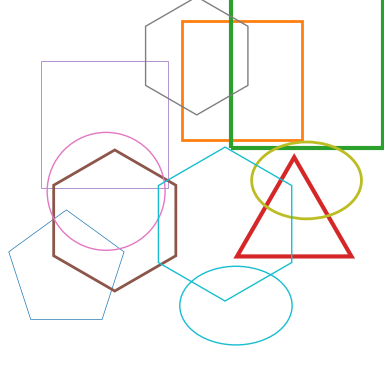[{"shape": "pentagon", "thickness": 0.5, "radius": 0.79, "center": [0.172, 0.297]}, {"shape": "square", "thickness": 2, "radius": 0.78, "center": [0.629, 0.791]}, {"shape": "square", "thickness": 3, "radius": 0.98, "center": [0.797, 0.812]}, {"shape": "triangle", "thickness": 3, "radius": 0.86, "center": [0.764, 0.42]}, {"shape": "square", "thickness": 0.5, "radius": 0.82, "center": [0.271, 0.678]}, {"shape": "hexagon", "thickness": 2, "radius": 0.92, "center": [0.298, 0.427]}, {"shape": "circle", "thickness": 1, "radius": 0.77, "center": [0.276, 0.503]}, {"shape": "hexagon", "thickness": 1, "radius": 0.77, "center": [0.511, 0.855]}, {"shape": "oval", "thickness": 2, "radius": 0.71, "center": [0.796, 0.531]}, {"shape": "hexagon", "thickness": 1, "radius": 1.0, "center": [0.585, 0.418]}, {"shape": "oval", "thickness": 1, "radius": 0.73, "center": [0.613, 0.206]}]